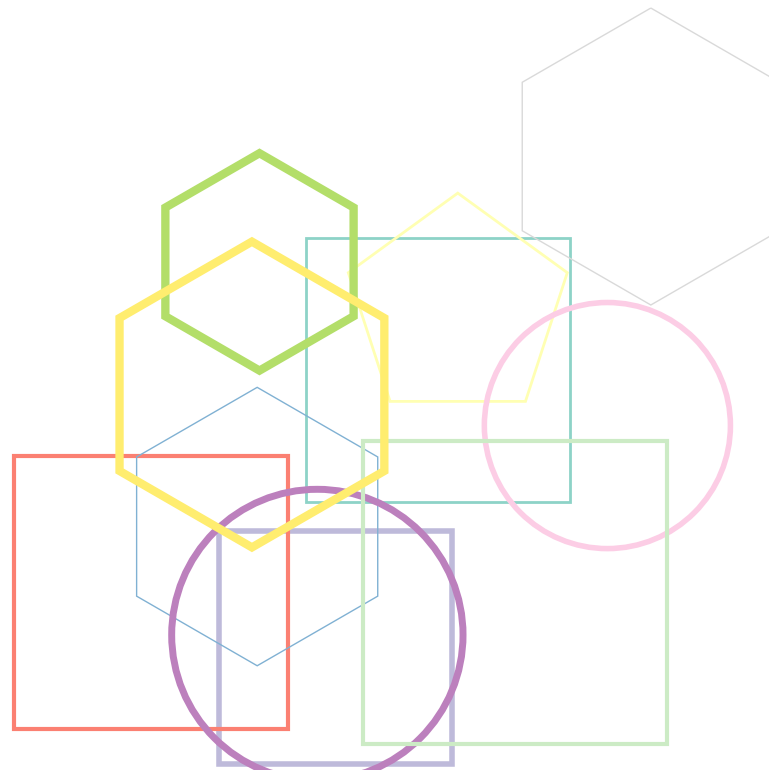[{"shape": "square", "thickness": 1, "radius": 0.86, "center": [0.569, 0.52]}, {"shape": "pentagon", "thickness": 1, "radius": 0.75, "center": [0.595, 0.6]}, {"shape": "square", "thickness": 2, "radius": 0.76, "center": [0.436, 0.16]}, {"shape": "square", "thickness": 1.5, "radius": 0.89, "center": [0.196, 0.231]}, {"shape": "hexagon", "thickness": 0.5, "radius": 0.9, "center": [0.334, 0.316]}, {"shape": "hexagon", "thickness": 3, "radius": 0.71, "center": [0.337, 0.66]}, {"shape": "circle", "thickness": 2, "radius": 0.8, "center": [0.789, 0.447]}, {"shape": "hexagon", "thickness": 0.5, "radius": 0.96, "center": [0.845, 0.797]}, {"shape": "circle", "thickness": 2.5, "radius": 0.95, "center": [0.412, 0.175]}, {"shape": "square", "thickness": 1.5, "radius": 0.99, "center": [0.669, 0.231]}, {"shape": "hexagon", "thickness": 3, "radius": 0.99, "center": [0.327, 0.488]}]